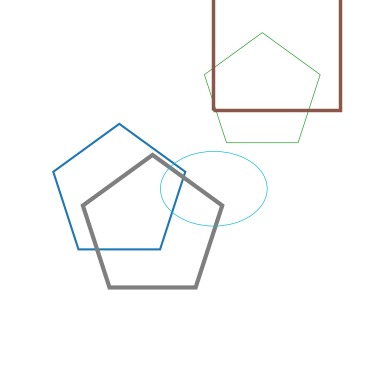[{"shape": "pentagon", "thickness": 1.5, "radius": 0.9, "center": [0.31, 0.498]}, {"shape": "pentagon", "thickness": 0.5, "radius": 0.79, "center": [0.681, 0.757]}, {"shape": "square", "thickness": 2.5, "radius": 0.82, "center": [0.718, 0.879]}, {"shape": "pentagon", "thickness": 3, "radius": 0.95, "center": [0.396, 0.407]}, {"shape": "oval", "thickness": 0.5, "radius": 0.69, "center": [0.555, 0.51]}]